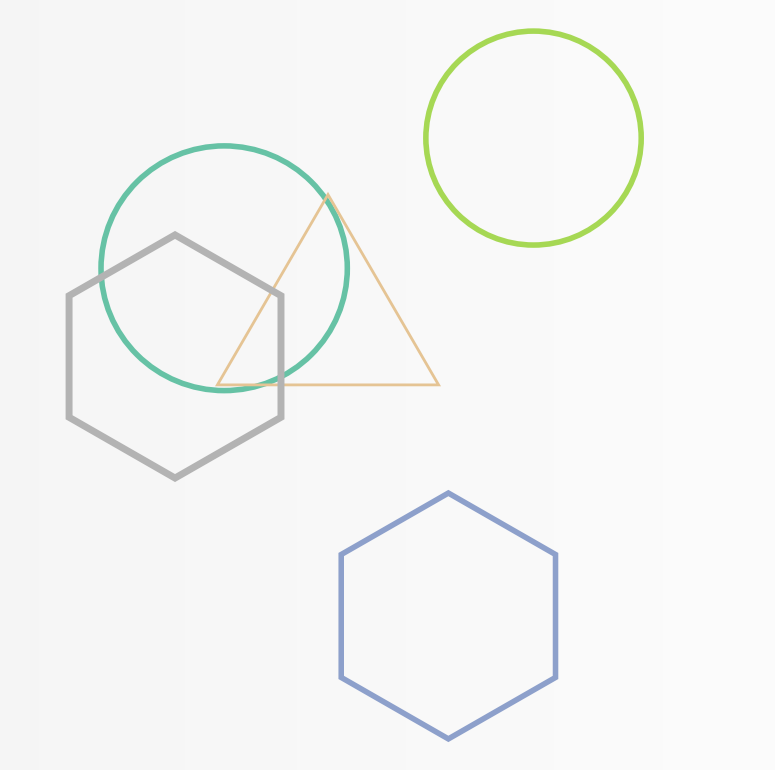[{"shape": "circle", "thickness": 2, "radius": 0.79, "center": [0.289, 0.652]}, {"shape": "hexagon", "thickness": 2, "radius": 0.8, "center": [0.579, 0.2]}, {"shape": "circle", "thickness": 2, "radius": 0.69, "center": [0.688, 0.821]}, {"shape": "triangle", "thickness": 1, "radius": 0.82, "center": [0.423, 0.583]}, {"shape": "hexagon", "thickness": 2.5, "radius": 0.79, "center": [0.226, 0.537]}]